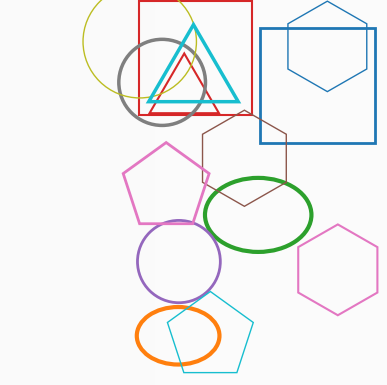[{"shape": "square", "thickness": 2, "radius": 0.74, "center": [0.819, 0.778]}, {"shape": "hexagon", "thickness": 1, "radius": 0.59, "center": [0.845, 0.879]}, {"shape": "oval", "thickness": 3, "radius": 0.53, "center": [0.46, 0.128]}, {"shape": "oval", "thickness": 3, "radius": 0.69, "center": [0.666, 0.442]}, {"shape": "square", "thickness": 1.5, "radius": 0.73, "center": [0.505, 0.849]}, {"shape": "triangle", "thickness": 1.5, "radius": 0.52, "center": [0.475, 0.758]}, {"shape": "circle", "thickness": 2, "radius": 0.53, "center": [0.462, 0.321]}, {"shape": "hexagon", "thickness": 1, "radius": 0.62, "center": [0.631, 0.589]}, {"shape": "hexagon", "thickness": 1.5, "radius": 0.59, "center": [0.872, 0.299]}, {"shape": "pentagon", "thickness": 2, "radius": 0.58, "center": [0.429, 0.513]}, {"shape": "circle", "thickness": 2.5, "radius": 0.56, "center": [0.418, 0.786]}, {"shape": "circle", "thickness": 1, "radius": 0.73, "center": [0.361, 0.892]}, {"shape": "triangle", "thickness": 2.5, "radius": 0.67, "center": [0.499, 0.803]}, {"shape": "pentagon", "thickness": 1, "radius": 0.58, "center": [0.543, 0.126]}]